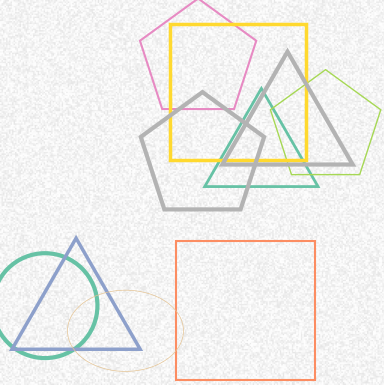[{"shape": "triangle", "thickness": 2, "radius": 0.85, "center": [0.679, 0.6]}, {"shape": "circle", "thickness": 3, "radius": 0.68, "center": [0.117, 0.206]}, {"shape": "square", "thickness": 1.5, "radius": 0.91, "center": [0.637, 0.194]}, {"shape": "triangle", "thickness": 2.5, "radius": 0.96, "center": [0.198, 0.189]}, {"shape": "pentagon", "thickness": 1.5, "radius": 0.79, "center": [0.515, 0.845]}, {"shape": "pentagon", "thickness": 1, "radius": 0.75, "center": [0.846, 0.668]}, {"shape": "square", "thickness": 2.5, "radius": 0.89, "center": [0.618, 0.761]}, {"shape": "oval", "thickness": 0.5, "radius": 0.75, "center": [0.326, 0.141]}, {"shape": "pentagon", "thickness": 3, "radius": 0.84, "center": [0.526, 0.592]}, {"shape": "triangle", "thickness": 3, "radius": 0.98, "center": [0.747, 0.67]}]